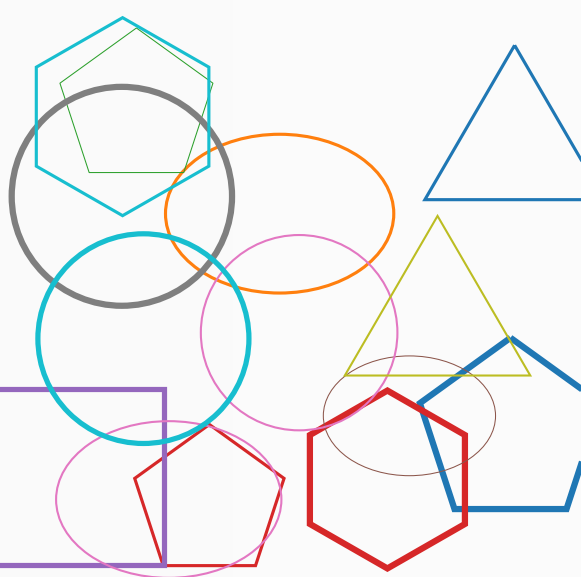[{"shape": "triangle", "thickness": 1.5, "radius": 0.89, "center": [0.885, 0.743]}, {"shape": "pentagon", "thickness": 3, "radius": 0.82, "center": [0.878, 0.25]}, {"shape": "oval", "thickness": 1.5, "radius": 0.98, "center": [0.481, 0.629]}, {"shape": "pentagon", "thickness": 0.5, "radius": 0.69, "center": [0.235, 0.812]}, {"shape": "pentagon", "thickness": 1.5, "radius": 0.68, "center": [0.36, 0.129]}, {"shape": "hexagon", "thickness": 3, "radius": 0.77, "center": [0.667, 0.169]}, {"shape": "square", "thickness": 2.5, "radius": 0.77, "center": [0.128, 0.173]}, {"shape": "oval", "thickness": 0.5, "radius": 0.74, "center": [0.704, 0.279]}, {"shape": "oval", "thickness": 1, "radius": 0.97, "center": [0.29, 0.134]}, {"shape": "circle", "thickness": 1, "radius": 0.85, "center": [0.515, 0.423]}, {"shape": "circle", "thickness": 3, "radius": 0.95, "center": [0.21, 0.659]}, {"shape": "triangle", "thickness": 1, "radius": 0.92, "center": [0.753, 0.441]}, {"shape": "circle", "thickness": 2.5, "radius": 0.91, "center": [0.247, 0.413]}, {"shape": "hexagon", "thickness": 1.5, "radius": 0.86, "center": [0.211, 0.797]}]